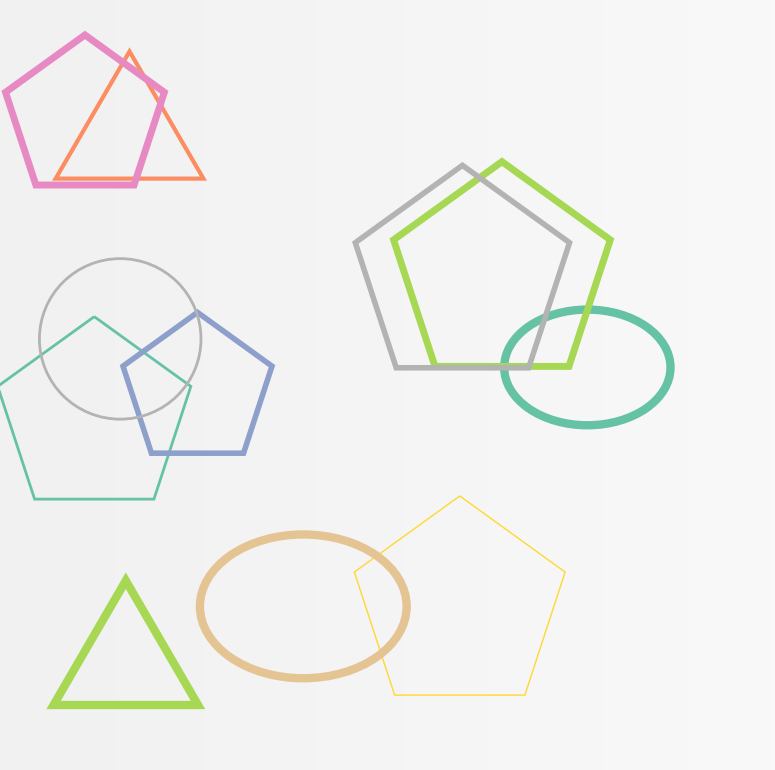[{"shape": "pentagon", "thickness": 1, "radius": 0.66, "center": [0.122, 0.458]}, {"shape": "oval", "thickness": 3, "radius": 0.54, "center": [0.758, 0.523]}, {"shape": "triangle", "thickness": 1.5, "radius": 0.55, "center": [0.167, 0.823]}, {"shape": "pentagon", "thickness": 2, "radius": 0.51, "center": [0.255, 0.493]}, {"shape": "pentagon", "thickness": 2.5, "radius": 0.54, "center": [0.11, 0.847]}, {"shape": "triangle", "thickness": 3, "radius": 0.54, "center": [0.162, 0.138]}, {"shape": "pentagon", "thickness": 2.5, "radius": 0.74, "center": [0.648, 0.643]}, {"shape": "pentagon", "thickness": 0.5, "radius": 0.71, "center": [0.593, 0.213]}, {"shape": "oval", "thickness": 3, "radius": 0.67, "center": [0.391, 0.213]}, {"shape": "pentagon", "thickness": 2, "radius": 0.73, "center": [0.597, 0.64]}, {"shape": "circle", "thickness": 1, "radius": 0.52, "center": [0.155, 0.56]}]